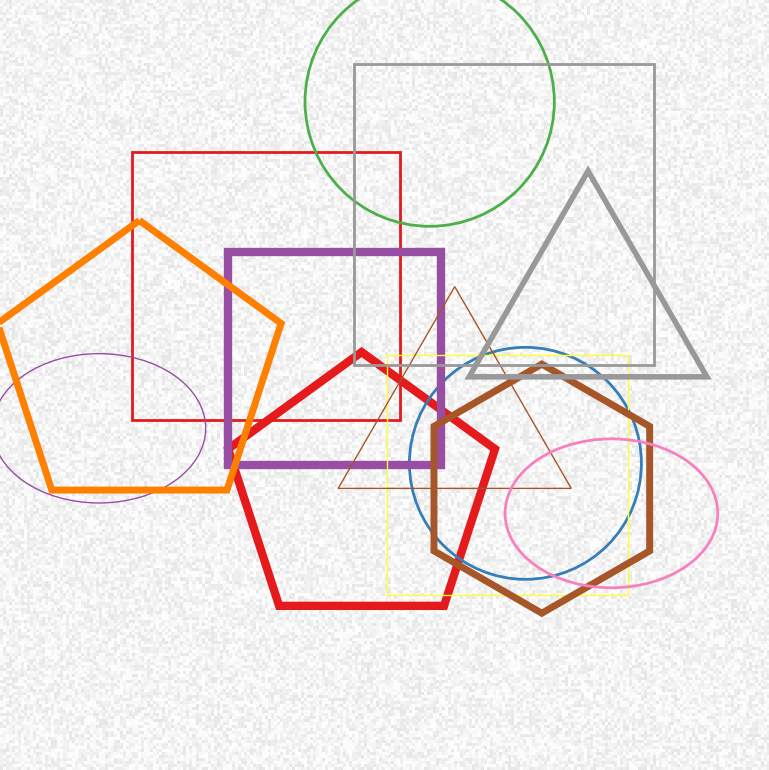[{"shape": "square", "thickness": 1, "radius": 0.87, "center": [0.346, 0.629]}, {"shape": "pentagon", "thickness": 3, "radius": 0.91, "center": [0.47, 0.361]}, {"shape": "circle", "thickness": 1, "radius": 0.75, "center": [0.682, 0.398]}, {"shape": "circle", "thickness": 1, "radius": 0.81, "center": [0.558, 0.868]}, {"shape": "oval", "thickness": 0.5, "radius": 0.69, "center": [0.129, 0.444]}, {"shape": "square", "thickness": 3, "radius": 0.69, "center": [0.435, 0.534]}, {"shape": "pentagon", "thickness": 2.5, "radius": 0.97, "center": [0.181, 0.52]}, {"shape": "square", "thickness": 0.5, "radius": 0.78, "center": [0.659, 0.383]}, {"shape": "hexagon", "thickness": 2.5, "radius": 0.81, "center": [0.704, 0.365]}, {"shape": "triangle", "thickness": 0.5, "radius": 0.87, "center": [0.591, 0.453]}, {"shape": "oval", "thickness": 1, "radius": 0.69, "center": [0.794, 0.333]}, {"shape": "square", "thickness": 1, "radius": 0.97, "center": [0.655, 0.721]}, {"shape": "triangle", "thickness": 2, "radius": 0.89, "center": [0.764, 0.6]}]